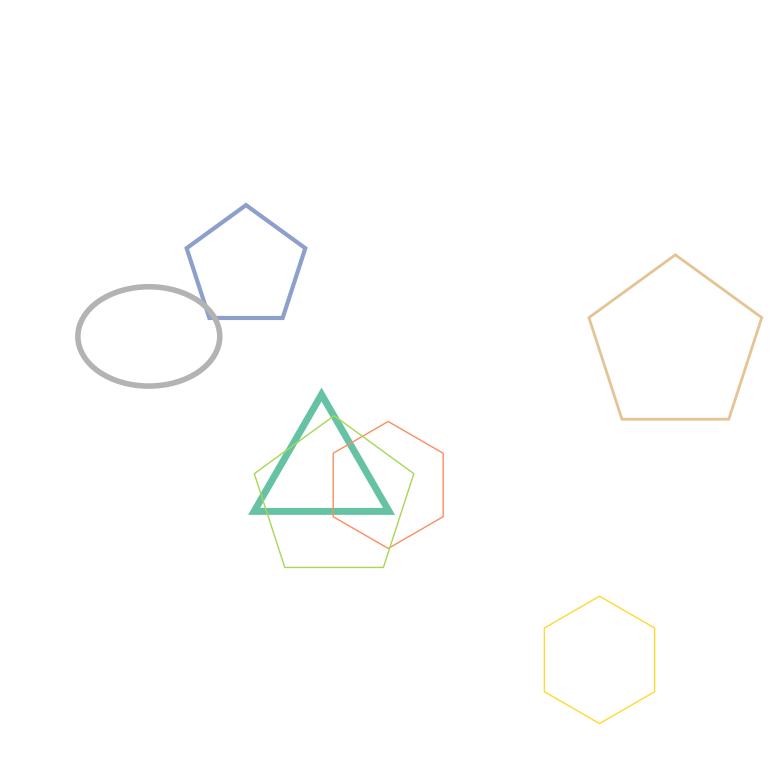[{"shape": "triangle", "thickness": 2.5, "radius": 0.51, "center": [0.418, 0.386]}, {"shape": "hexagon", "thickness": 0.5, "radius": 0.41, "center": [0.504, 0.37]}, {"shape": "pentagon", "thickness": 1.5, "radius": 0.41, "center": [0.319, 0.653]}, {"shape": "pentagon", "thickness": 0.5, "radius": 0.54, "center": [0.434, 0.351]}, {"shape": "hexagon", "thickness": 0.5, "radius": 0.41, "center": [0.779, 0.143]}, {"shape": "pentagon", "thickness": 1, "radius": 0.59, "center": [0.877, 0.551]}, {"shape": "oval", "thickness": 2, "radius": 0.46, "center": [0.193, 0.563]}]